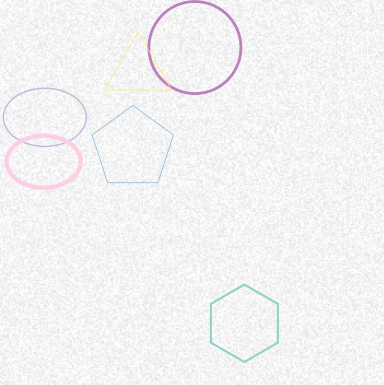[{"shape": "hexagon", "thickness": 1.5, "radius": 0.5, "center": [0.635, 0.16]}, {"shape": "oval", "thickness": 1, "radius": 0.54, "center": [0.117, 0.695]}, {"shape": "pentagon", "thickness": 0.5, "radius": 0.56, "center": [0.345, 0.615]}, {"shape": "oval", "thickness": 3, "radius": 0.48, "center": [0.113, 0.58]}, {"shape": "circle", "thickness": 2, "radius": 0.6, "center": [0.506, 0.876]}, {"shape": "triangle", "thickness": 0.5, "radius": 0.5, "center": [0.359, 0.816]}]